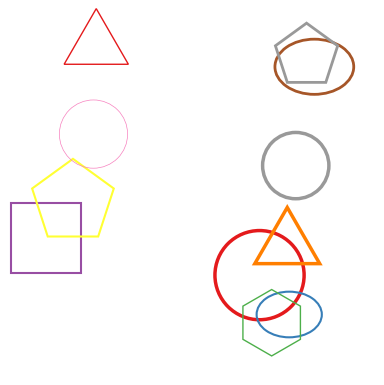[{"shape": "circle", "thickness": 2.5, "radius": 0.58, "center": [0.674, 0.285]}, {"shape": "triangle", "thickness": 1, "radius": 0.48, "center": [0.25, 0.881]}, {"shape": "oval", "thickness": 1.5, "radius": 0.42, "center": [0.751, 0.183]}, {"shape": "hexagon", "thickness": 1, "radius": 0.43, "center": [0.706, 0.162]}, {"shape": "square", "thickness": 1.5, "radius": 0.45, "center": [0.119, 0.382]}, {"shape": "triangle", "thickness": 2.5, "radius": 0.49, "center": [0.746, 0.364]}, {"shape": "pentagon", "thickness": 1.5, "radius": 0.56, "center": [0.19, 0.476]}, {"shape": "oval", "thickness": 2, "radius": 0.51, "center": [0.816, 0.827]}, {"shape": "circle", "thickness": 0.5, "radius": 0.44, "center": [0.243, 0.652]}, {"shape": "pentagon", "thickness": 2, "radius": 0.43, "center": [0.796, 0.855]}, {"shape": "circle", "thickness": 2.5, "radius": 0.43, "center": [0.768, 0.57]}]